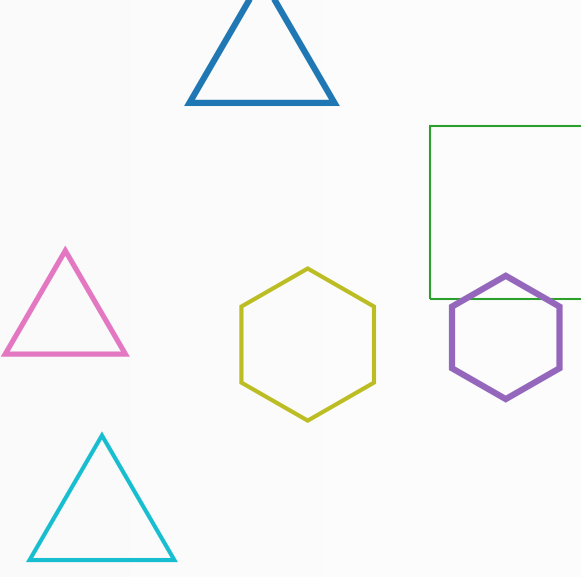[{"shape": "triangle", "thickness": 3, "radius": 0.72, "center": [0.451, 0.893]}, {"shape": "square", "thickness": 1, "radius": 0.75, "center": [0.889, 0.631]}, {"shape": "hexagon", "thickness": 3, "radius": 0.53, "center": [0.87, 0.415]}, {"shape": "triangle", "thickness": 2.5, "radius": 0.6, "center": [0.112, 0.446]}, {"shape": "hexagon", "thickness": 2, "radius": 0.66, "center": [0.529, 0.402]}, {"shape": "triangle", "thickness": 2, "radius": 0.72, "center": [0.175, 0.101]}]